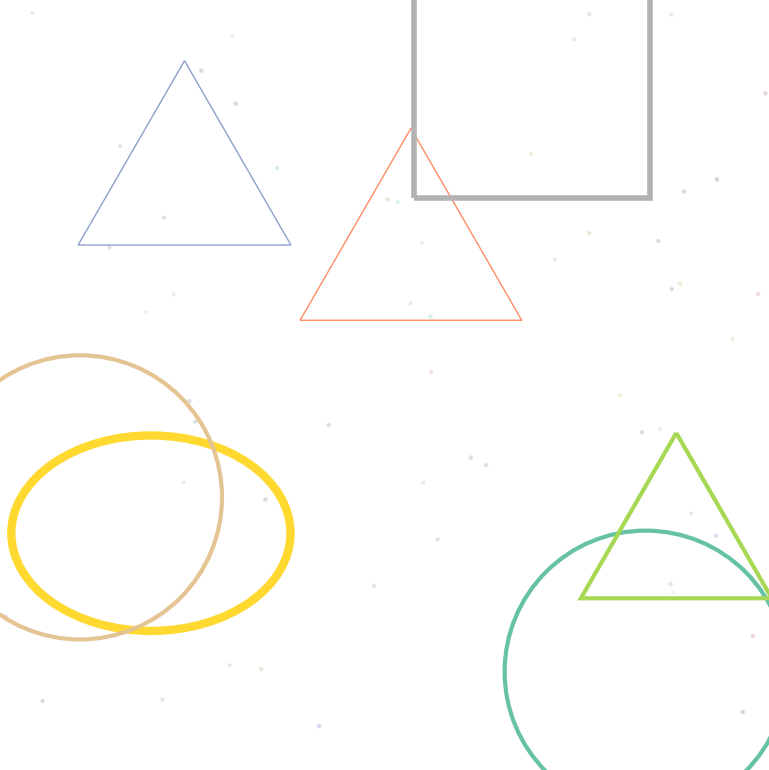[{"shape": "circle", "thickness": 1.5, "radius": 0.92, "center": [0.839, 0.128]}, {"shape": "triangle", "thickness": 0.5, "radius": 0.83, "center": [0.534, 0.667]}, {"shape": "triangle", "thickness": 0.5, "radius": 0.8, "center": [0.24, 0.762]}, {"shape": "triangle", "thickness": 1.5, "radius": 0.72, "center": [0.878, 0.295]}, {"shape": "oval", "thickness": 3, "radius": 0.91, "center": [0.196, 0.308]}, {"shape": "circle", "thickness": 1.5, "radius": 0.92, "center": [0.104, 0.354]}, {"shape": "square", "thickness": 2, "radius": 0.77, "center": [0.691, 0.896]}]